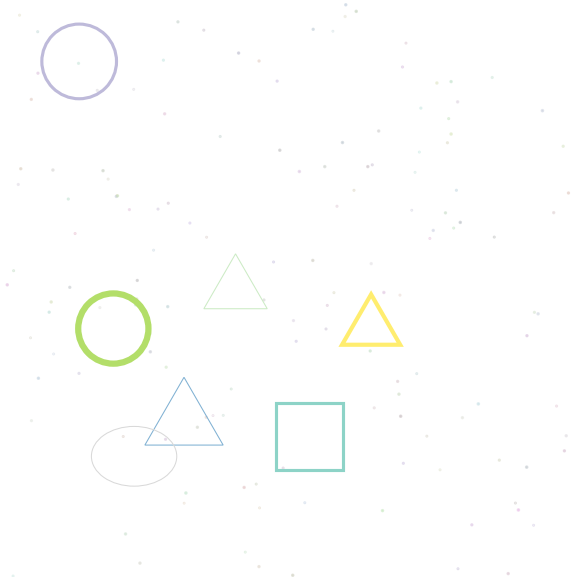[{"shape": "square", "thickness": 1.5, "radius": 0.29, "center": [0.537, 0.244]}, {"shape": "circle", "thickness": 1.5, "radius": 0.32, "center": [0.137, 0.893]}, {"shape": "triangle", "thickness": 0.5, "radius": 0.39, "center": [0.319, 0.268]}, {"shape": "circle", "thickness": 3, "radius": 0.3, "center": [0.196, 0.43]}, {"shape": "oval", "thickness": 0.5, "radius": 0.37, "center": [0.232, 0.209]}, {"shape": "triangle", "thickness": 0.5, "radius": 0.32, "center": [0.408, 0.496]}, {"shape": "triangle", "thickness": 2, "radius": 0.29, "center": [0.643, 0.431]}]